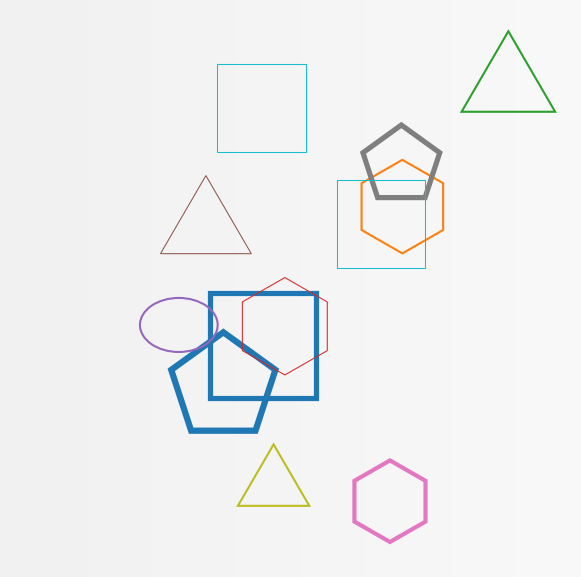[{"shape": "pentagon", "thickness": 3, "radius": 0.47, "center": [0.384, 0.33]}, {"shape": "square", "thickness": 2.5, "radius": 0.46, "center": [0.452, 0.401]}, {"shape": "hexagon", "thickness": 1, "radius": 0.41, "center": [0.692, 0.641]}, {"shape": "triangle", "thickness": 1, "radius": 0.46, "center": [0.875, 0.852]}, {"shape": "hexagon", "thickness": 0.5, "radius": 0.42, "center": [0.49, 0.434]}, {"shape": "oval", "thickness": 1, "radius": 0.33, "center": [0.308, 0.436]}, {"shape": "triangle", "thickness": 0.5, "radius": 0.45, "center": [0.354, 0.605]}, {"shape": "hexagon", "thickness": 2, "radius": 0.35, "center": [0.671, 0.131]}, {"shape": "pentagon", "thickness": 2.5, "radius": 0.35, "center": [0.69, 0.713]}, {"shape": "triangle", "thickness": 1, "radius": 0.35, "center": [0.471, 0.159]}, {"shape": "square", "thickness": 0.5, "radius": 0.38, "center": [0.655, 0.611]}, {"shape": "square", "thickness": 0.5, "radius": 0.38, "center": [0.45, 0.812]}]